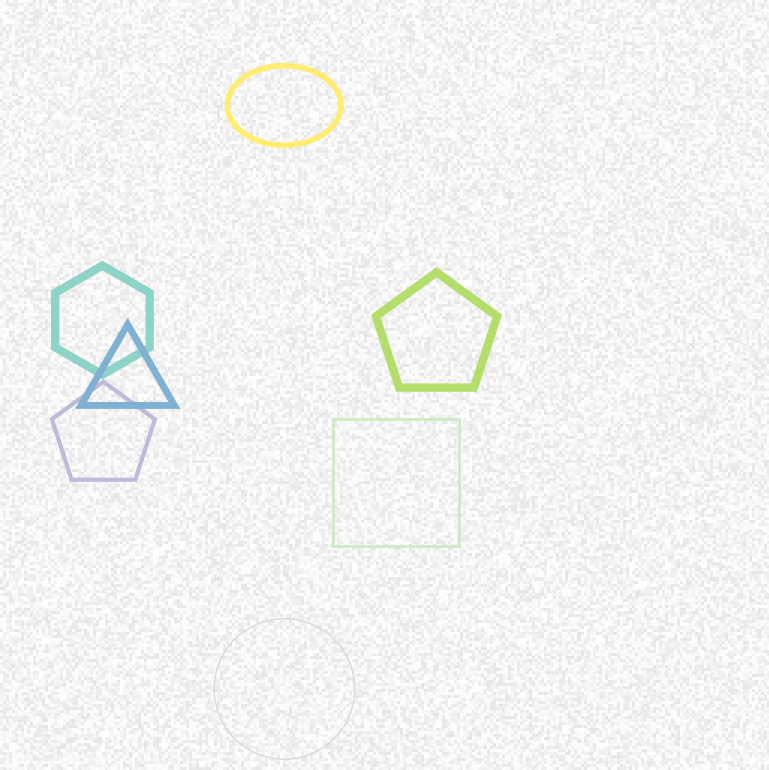[{"shape": "hexagon", "thickness": 3, "radius": 0.35, "center": [0.133, 0.584]}, {"shape": "pentagon", "thickness": 1.5, "radius": 0.35, "center": [0.134, 0.434]}, {"shape": "triangle", "thickness": 2.5, "radius": 0.35, "center": [0.166, 0.509]}, {"shape": "pentagon", "thickness": 3, "radius": 0.41, "center": [0.567, 0.564]}, {"shape": "circle", "thickness": 0.5, "radius": 0.46, "center": [0.369, 0.105]}, {"shape": "square", "thickness": 1, "radius": 0.41, "center": [0.514, 0.373]}, {"shape": "oval", "thickness": 2, "radius": 0.37, "center": [0.369, 0.863]}]